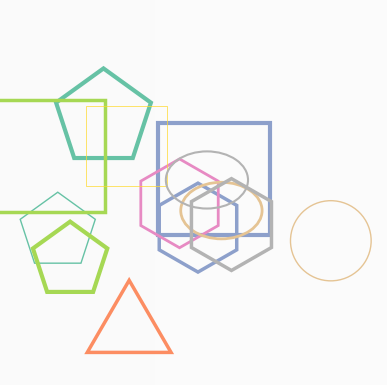[{"shape": "pentagon", "thickness": 3, "radius": 0.64, "center": [0.267, 0.694]}, {"shape": "pentagon", "thickness": 1, "radius": 0.51, "center": [0.149, 0.399]}, {"shape": "triangle", "thickness": 2.5, "radius": 0.62, "center": [0.333, 0.147]}, {"shape": "hexagon", "thickness": 2.5, "radius": 0.58, "center": [0.511, 0.409]}, {"shape": "square", "thickness": 3, "radius": 0.73, "center": [0.552, 0.535]}, {"shape": "hexagon", "thickness": 2, "radius": 0.58, "center": [0.463, 0.472]}, {"shape": "square", "thickness": 2.5, "radius": 0.73, "center": [0.125, 0.596]}, {"shape": "pentagon", "thickness": 3, "radius": 0.5, "center": [0.181, 0.323]}, {"shape": "square", "thickness": 0.5, "radius": 0.52, "center": [0.326, 0.622]}, {"shape": "oval", "thickness": 2, "radius": 0.52, "center": [0.571, 0.453]}, {"shape": "circle", "thickness": 1, "radius": 0.52, "center": [0.854, 0.375]}, {"shape": "hexagon", "thickness": 2.5, "radius": 0.6, "center": [0.597, 0.417]}, {"shape": "oval", "thickness": 1.5, "radius": 0.53, "center": [0.534, 0.533]}]